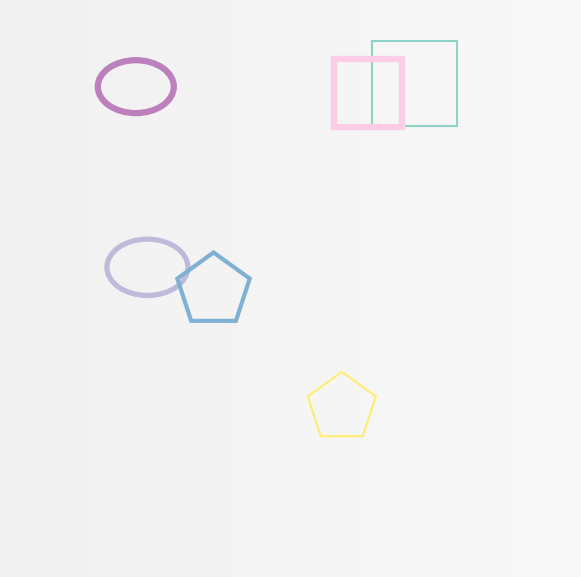[{"shape": "square", "thickness": 1, "radius": 0.36, "center": [0.713, 0.855]}, {"shape": "oval", "thickness": 2.5, "radius": 0.35, "center": [0.254, 0.536]}, {"shape": "pentagon", "thickness": 2, "radius": 0.33, "center": [0.367, 0.496]}, {"shape": "square", "thickness": 3, "radius": 0.29, "center": [0.633, 0.838]}, {"shape": "oval", "thickness": 3, "radius": 0.33, "center": [0.234, 0.849]}, {"shape": "pentagon", "thickness": 1, "radius": 0.31, "center": [0.588, 0.294]}]